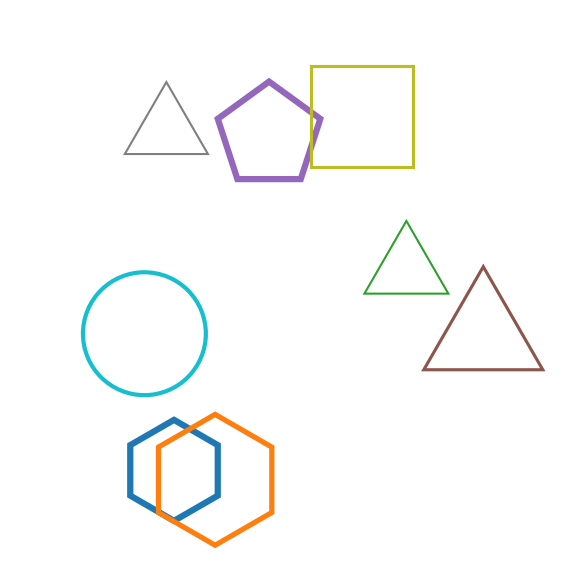[{"shape": "hexagon", "thickness": 3, "radius": 0.44, "center": [0.301, 0.185]}, {"shape": "hexagon", "thickness": 2.5, "radius": 0.57, "center": [0.373, 0.168]}, {"shape": "triangle", "thickness": 1, "radius": 0.42, "center": [0.704, 0.533]}, {"shape": "pentagon", "thickness": 3, "radius": 0.47, "center": [0.466, 0.765]}, {"shape": "triangle", "thickness": 1.5, "radius": 0.59, "center": [0.837, 0.418]}, {"shape": "triangle", "thickness": 1, "radius": 0.42, "center": [0.288, 0.774]}, {"shape": "square", "thickness": 1.5, "radius": 0.44, "center": [0.627, 0.798]}, {"shape": "circle", "thickness": 2, "radius": 0.53, "center": [0.25, 0.421]}]